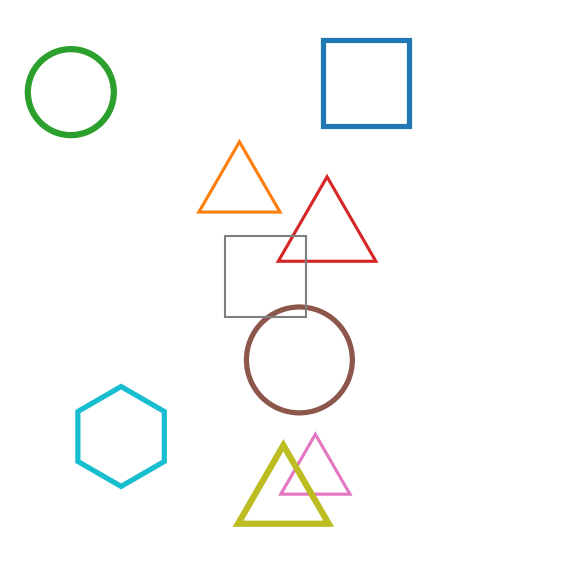[{"shape": "square", "thickness": 2.5, "radius": 0.37, "center": [0.634, 0.855]}, {"shape": "triangle", "thickness": 1.5, "radius": 0.41, "center": [0.415, 0.672]}, {"shape": "circle", "thickness": 3, "radius": 0.37, "center": [0.123, 0.84]}, {"shape": "triangle", "thickness": 1.5, "radius": 0.49, "center": [0.566, 0.595]}, {"shape": "circle", "thickness": 2.5, "radius": 0.46, "center": [0.518, 0.376]}, {"shape": "triangle", "thickness": 1.5, "radius": 0.35, "center": [0.546, 0.178]}, {"shape": "square", "thickness": 1, "radius": 0.35, "center": [0.46, 0.52]}, {"shape": "triangle", "thickness": 3, "radius": 0.45, "center": [0.491, 0.138]}, {"shape": "hexagon", "thickness": 2.5, "radius": 0.43, "center": [0.21, 0.243]}]